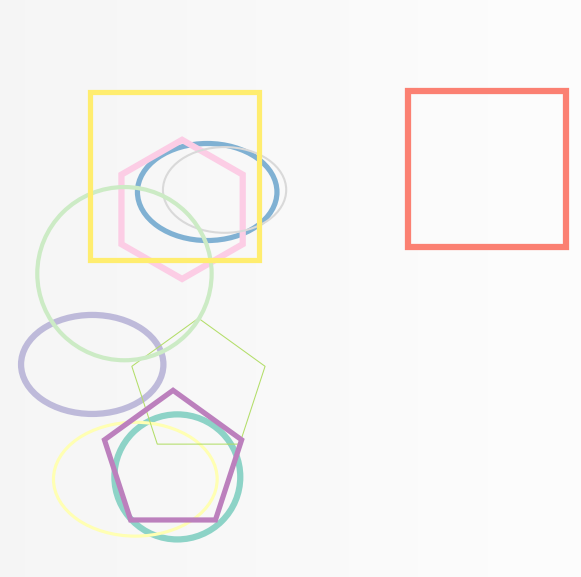[{"shape": "circle", "thickness": 3, "radius": 0.54, "center": [0.305, 0.173]}, {"shape": "oval", "thickness": 1.5, "radius": 0.7, "center": [0.233, 0.169]}, {"shape": "oval", "thickness": 3, "radius": 0.61, "center": [0.159, 0.368]}, {"shape": "square", "thickness": 3, "radius": 0.68, "center": [0.838, 0.706]}, {"shape": "oval", "thickness": 2.5, "radius": 0.6, "center": [0.356, 0.667]}, {"shape": "pentagon", "thickness": 0.5, "radius": 0.6, "center": [0.341, 0.328]}, {"shape": "hexagon", "thickness": 3, "radius": 0.6, "center": [0.313, 0.637]}, {"shape": "oval", "thickness": 1, "radius": 0.53, "center": [0.386, 0.67]}, {"shape": "pentagon", "thickness": 2.5, "radius": 0.62, "center": [0.298, 0.199]}, {"shape": "circle", "thickness": 2, "radius": 0.75, "center": [0.214, 0.525]}, {"shape": "square", "thickness": 2.5, "radius": 0.73, "center": [0.3, 0.695]}]